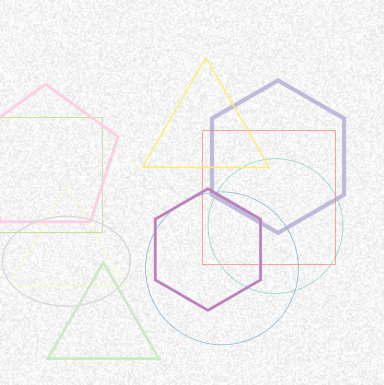[{"shape": "circle", "thickness": 0.5, "radius": 0.88, "center": [0.716, 0.413]}, {"shape": "triangle", "thickness": 0.5, "radius": 0.87, "center": [0.175, 0.344]}, {"shape": "hexagon", "thickness": 3, "radius": 0.99, "center": [0.722, 0.593]}, {"shape": "square", "thickness": 0.5, "radius": 0.87, "center": [0.697, 0.488]}, {"shape": "circle", "thickness": 0.5, "radius": 0.99, "center": [0.577, 0.303]}, {"shape": "square", "thickness": 0.5, "radius": 0.75, "center": [0.115, 0.547]}, {"shape": "pentagon", "thickness": 2, "radius": 0.99, "center": [0.118, 0.584]}, {"shape": "oval", "thickness": 1, "radius": 0.83, "center": [0.172, 0.321]}, {"shape": "hexagon", "thickness": 2, "radius": 0.79, "center": [0.54, 0.352]}, {"shape": "triangle", "thickness": 2, "radius": 0.83, "center": [0.268, 0.152]}, {"shape": "triangle", "thickness": 1, "radius": 0.95, "center": [0.535, 0.66]}]